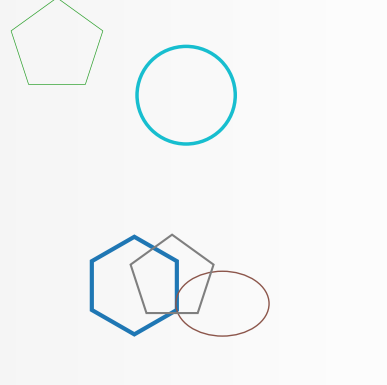[{"shape": "hexagon", "thickness": 3, "radius": 0.63, "center": [0.347, 0.258]}, {"shape": "pentagon", "thickness": 0.5, "radius": 0.62, "center": [0.147, 0.881]}, {"shape": "oval", "thickness": 1, "radius": 0.6, "center": [0.574, 0.211]}, {"shape": "pentagon", "thickness": 1.5, "radius": 0.56, "center": [0.444, 0.278]}, {"shape": "circle", "thickness": 2.5, "radius": 0.63, "center": [0.48, 0.753]}]